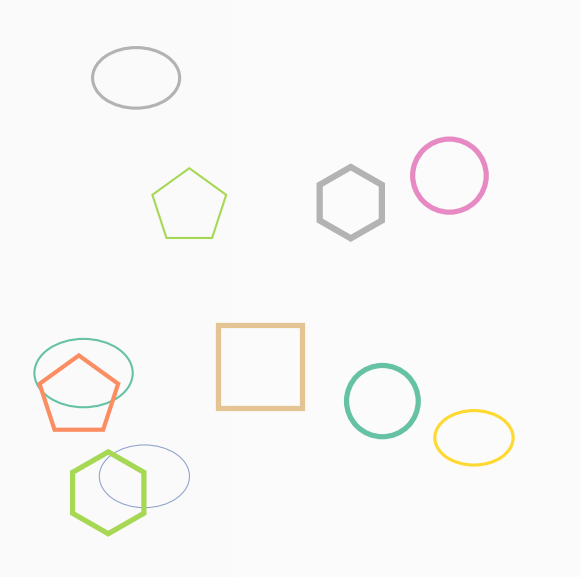[{"shape": "circle", "thickness": 2.5, "radius": 0.31, "center": [0.658, 0.305]}, {"shape": "oval", "thickness": 1, "radius": 0.42, "center": [0.144, 0.353]}, {"shape": "pentagon", "thickness": 2, "radius": 0.36, "center": [0.136, 0.313]}, {"shape": "oval", "thickness": 0.5, "radius": 0.39, "center": [0.248, 0.174]}, {"shape": "circle", "thickness": 2.5, "radius": 0.32, "center": [0.773, 0.695]}, {"shape": "hexagon", "thickness": 2.5, "radius": 0.35, "center": [0.186, 0.146]}, {"shape": "pentagon", "thickness": 1, "radius": 0.33, "center": [0.326, 0.641]}, {"shape": "oval", "thickness": 1.5, "radius": 0.34, "center": [0.815, 0.241]}, {"shape": "square", "thickness": 2.5, "radius": 0.36, "center": [0.448, 0.365]}, {"shape": "oval", "thickness": 1.5, "radius": 0.37, "center": [0.234, 0.864]}, {"shape": "hexagon", "thickness": 3, "radius": 0.31, "center": [0.603, 0.648]}]